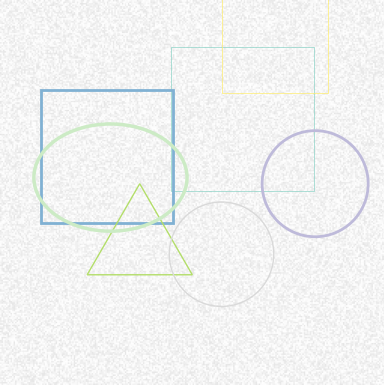[{"shape": "square", "thickness": 0.5, "radius": 0.93, "center": [0.63, 0.691]}, {"shape": "circle", "thickness": 2, "radius": 0.69, "center": [0.819, 0.523]}, {"shape": "square", "thickness": 2, "radius": 0.86, "center": [0.278, 0.594]}, {"shape": "triangle", "thickness": 1, "radius": 0.79, "center": [0.363, 0.365]}, {"shape": "circle", "thickness": 1, "radius": 0.68, "center": [0.575, 0.34]}, {"shape": "oval", "thickness": 2.5, "radius": 0.99, "center": [0.287, 0.539]}, {"shape": "square", "thickness": 0.5, "radius": 0.69, "center": [0.714, 0.897]}]